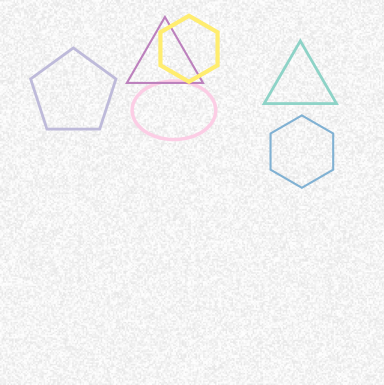[{"shape": "triangle", "thickness": 2, "radius": 0.54, "center": [0.78, 0.785]}, {"shape": "pentagon", "thickness": 2, "radius": 0.58, "center": [0.19, 0.759]}, {"shape": "hexagon", "thickness": 1.5, "radius": 0.47, "center": [0.784, 0.606]}, {"shape": "oval", "thickness": 2.5, "radius": 0.54, "center": [0.452, 0.714]}, {"shape": "triangle", "thickness": 1.5, "radius": 0.57, "center": [0.428, 0.842]}, {"shape": "hexagon", "thickness": 3, "radius": 0.43, "center": [0.491, 0.873]}]